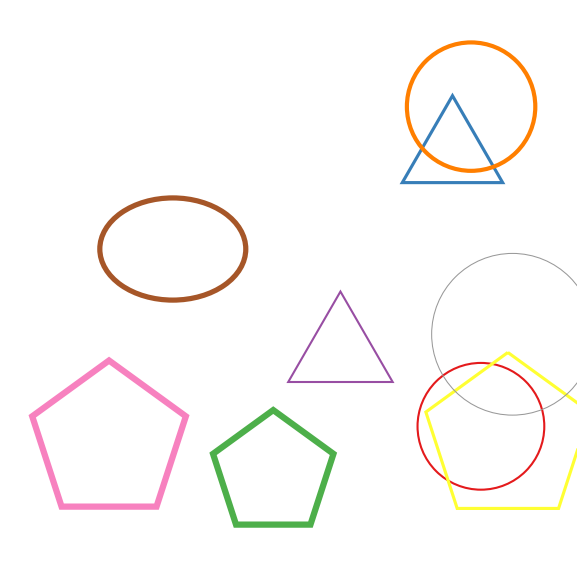[{"shape": "circle", "thickness": 1, "radius": 0.55, "center": [0.833, 0.261]}, {"shape": "triangle", "thickness": 1.5, "radius": 0.5, "center": [0.784, 0.733]}, {"shape": "pentagon", "thickness": 3, "radius": 0.55, "center": [0.473, 0.179]}, {"shape": "triangle", "thickness": 1, "radius": 0.52, "center": [0.59, 0.39]}, {"shape": "circle", "thickness": 2, "radius": 0.56, "center": [0.816, 0.814]}, {"shape": "pentagon", "thickness": 1.5, "radius": 0.75, "center": [0.879, 0.24]}, {"shape": "oval", "thickness": 2.5, "radius": 0.63, "center": [0.299, 0.568]}, {"shape": "pentagon", "thickness": 3, "radius": 0.7, "center": [0.189, 0.235]}, {"shape": "circle", "thickness": 0.5, "radius": 0.7, "center": [0.887, 0.42]}]